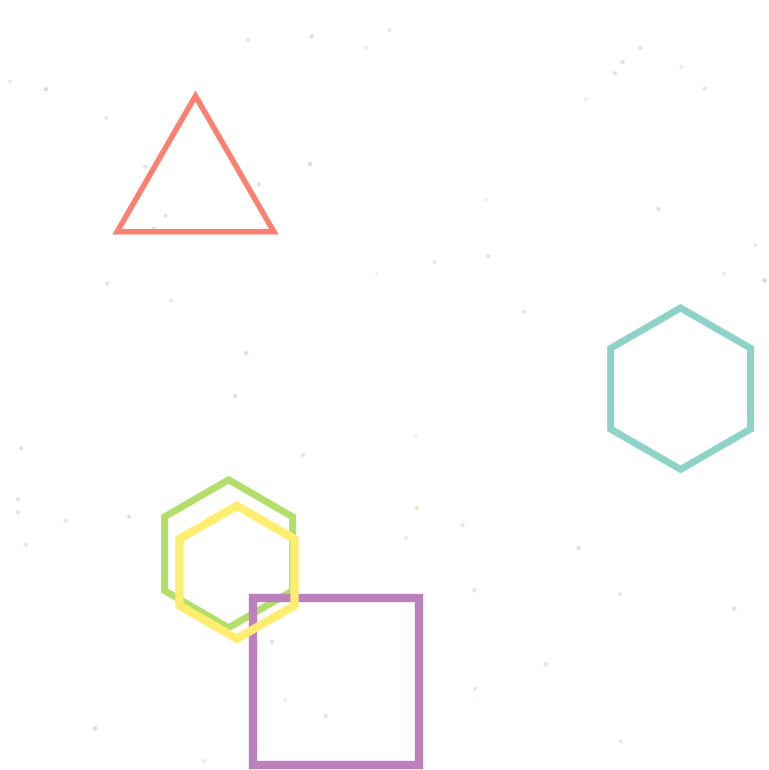[{"shape": "hexagon", "thickness": 2.5, "radius": 0.52, "center": [0.884, 0.495]}, {"shape": "triangle", "thickness": 2, "radius": 0.59, "center": [0.254, 0.758]}, {"shape": "hexagon", "thickness": 2.5, "radius": 0.48, "center": [0.297, 0.281]}, {"shape": "square", "thickness": 3, "radius": 0.54, "center": [0.436, 0.115]}, {"shape": "hexagon", "thickness": 3, "radius": 0.43, "center": [0.308, 0.257]}]